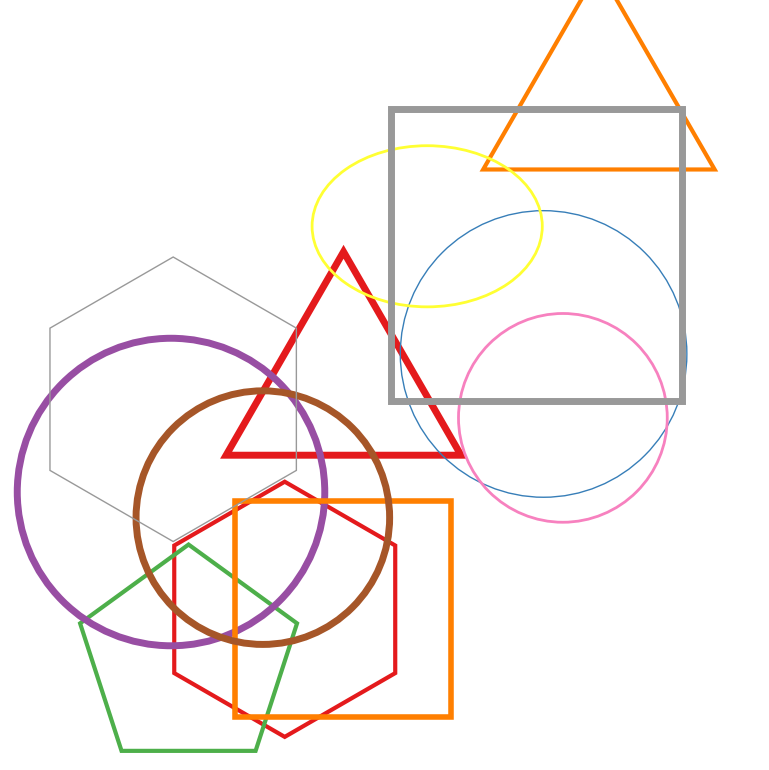[{"shape": "hexagon", "thickness": 1.5, "radius": 0.83, "center": [0.37, 0.209]}, {"shape": "triangle", "thickness": 2.5, "radius": 0.88, "center": [0.446, 0.497]}, {"shape": "circle", "thickness": 0.5, "radius": 0.93, "center": [0.706, 0.54]}, {"shape": "pentagon", "thickness": 1.5, "radius": 0.74, "center": [0.245, 0.145]}, {"shape": "circle", "thickness": 2.5, "radius": 1.0, "center": [0.222, 0.361]}, {"shape": "triangle", "thickness": 1.5, "radius": 0.87, "center": [0.778, 0.867]}, {"shape": "square", "thickness": 2, "radius": 0.7, "center": [0.446, 0.209]}, {"shape": "oval", "thickness": 1, "radius": 0.75, "center": [0.555, 0.706]}, {"shape": "circle", "thickness": 2.5, "radius": 0.82, "center": [0.341, 0.328]}, {"shape": "circle", "thickness": 1, "radius": 0.68, "center": [0.731, 0.457]}, {"shape": "square", "thickness": 2.5, "radius": 0.95, "center": [0.697, 0.669]}, {"shape": "hexagon", "thickness": 0.5, "radius": 0.92, "center": [0.225, 0.481]}]